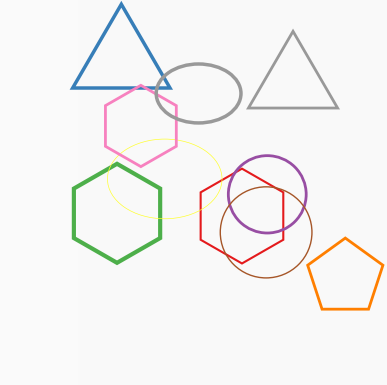[{"shape": "hexagon", "thickness": 1.5, "radius": 0.62, "center": [0.624, 0.439]}, {"shape": "triangle", "thickness": 2.5, "radius": 0.73, "center": [0.313, 0.844]}, {"shape": "hexagon", "thickness": 3, "radius": 0.64, "center": [0.302, 0.446]}, {"shape": "circle", "thickness": 2, "radius": 0.5, "center": [0.69, 0.495]}, {"shape": "pentagon", "thickness": 2, "radius": 0.51, "center": [0.891, 0.28]}, {"shape": "oval", "thickness": 0.5, "radius": 0.74, "center": [0.425, 0.535]}, {"shape": "circle", "thickness": 1, "radius": 0.59, "center": [0.687, 0.396]}, {"shape": "hexagon", "thickness": 2, "radius": 0.53, "center": [0.364, 0.673]}, {"shape": "triangle", "thickness": 2, "radius": 0.66, "center": [0.756, 0.786]}, {"shape": "oval", "thickness": 2.5, "radius": 0.55, "center": [0.512, 0.757]}]